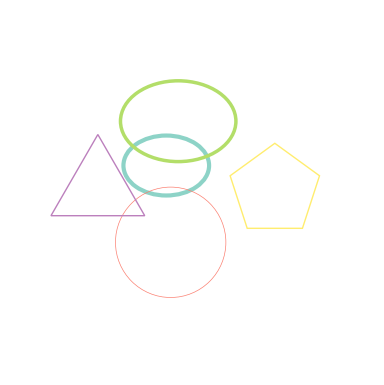[{"shape": "oval", "thickness": 3, "radius": 0.56, "center": [0.432, 0.57]}, {"shape": "circle", "thickness": 0.5, "radius": 0.72, "center": [0.443, 0.371]}, {"shape": "oval", "thickness": 2.5, "radius": 0.75, "center": [0.463, 0.685]}, {"shape": "triangle", "thickness": 1, "radius": 0.7, "center": [0.254, 0.51]}, {"shape": "pentagon", "thickness": 1, "radius": 0.61, "center": [0.714, 0.506]}]